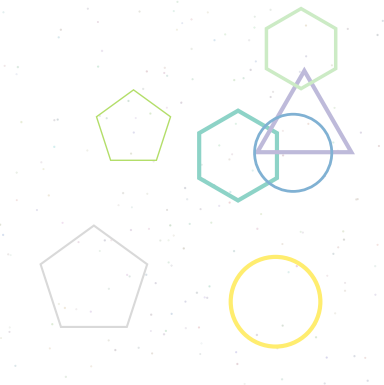[{"shape": "hexagon", "thickness": 3, "radius": 0.58, "center": [0.618, 0.596]}, {"shape": "triangle", "thickness": 3, "radius": 0.7, "center": [0.79, 0.675]}, {"shape": "circle", "thickness": 2, "radius": 0.5, "center": [0.761, 0.603]}, {"shape": "pentagon", "thickness": 1, "radius": 0.51, "center": [0.347, 0.665]}, {"shape": "pentagon", "thickness": 1.5, "radius": 0.73, "center": [0.244, 0.269]}, {"shape": "hexagon", "thickness": 2.5, "radius": 0.52, "center": [0.782, 0.874]}, {"shape": "circle", "thickness": 3, "radius": 0.58, "center": [0.716, 0.216]}]